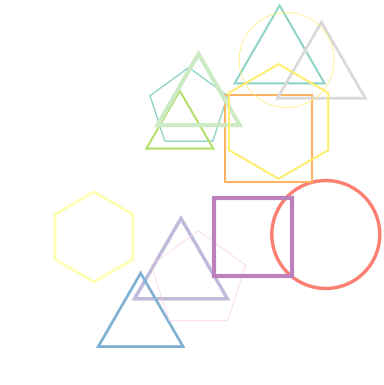[{"shape": "pentagon", "thickness": 1, "radius": 0.53, "center": [0.49, 0.719]}, {"shape": "triangle", "thickness": 1.5, "radius": 0.67, "center": [0.726, 0.851]}, {"shape": "hexagon", "thickness": 2, "radius": 0.58, "center": [0.244, 0.385]}, {"shape": "triangle", "thickness": 2.5, "radius": 0.7, "center": [0.47, 0.294]}, {"shape": "circle", "thickness": 2.5, "radius": 0.7, "center": [0.846, 0.391]}, {"shape": "triangle", "thickness": 2, "radius": 0.64, "center": [0.365, 0.163]}, {"shape": "square", "thickness": 1.5, "radius": 0.57, "center": [0.698, 0.639]}, {"shape": "triangle", "thickness": 1.5, "radius": 0.5, "center": [0.467, 0.664]}, {"shape": "pentagon", "thickness": 0.5, "radius": 0.65, "center": [0.515, 0.271]}, {"shape": "triangle", "thickness": 2, "radius": 0.66, "center": [0.835, 0.811]}, {"shape": "square", "thickness": 3, "radius": 0.51, "center": [0.657, 0.385]}, {"shape": "triangle", "thickness": 3, "radius": 0.62, "center": [0.516, 0.737]}, {"shape": "hexagon", "thickness": 1.5, "radius": 0.74, "center": [0.724, 0.685]}, {"shape": "circle", "thickness": 0.5, "radius": 0.62, "center": [0.745, 0.844]}]